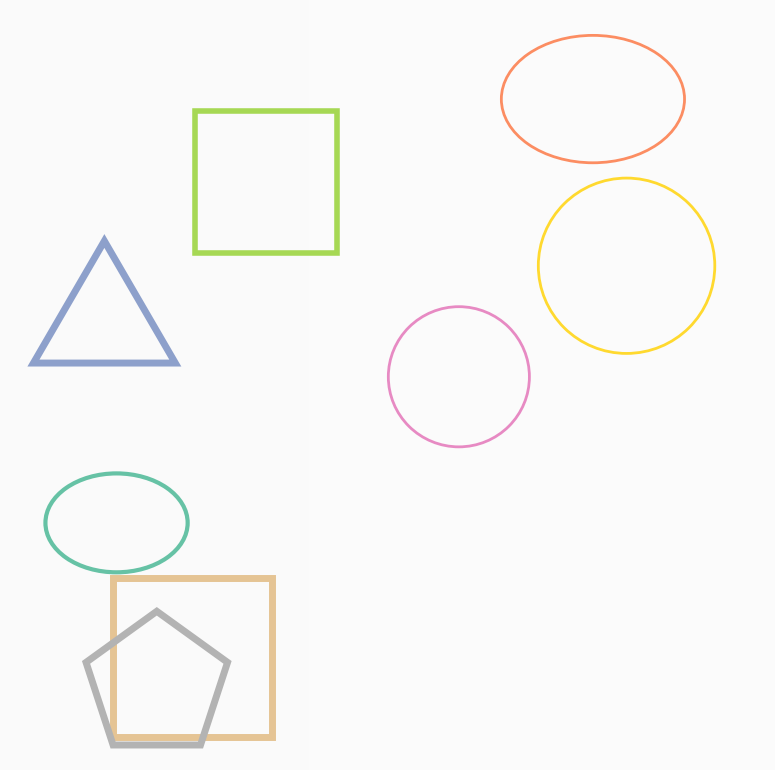[{"shape": "oval", "thickness": 1.5, "radius": 0.46, "center": [0.15, 0.321]}, {"shape": "oval", "thickness": 1, "radius": 0.59, "center": [0.765, 0.871]}, {"shape": "triangle", "thickness": 2.5, "radius": 0.53, "center": [0.135, 0.581]}, {"shape": "circle", "thickness": 1, "radius": 0.46, "center": [0.592, 0.511]}, {"shape": "square", "thickness": 2, "radius": 0.46, "center": [0.343, 0.763]}, {"shape": "circle", "thickness": 1, "radius": 0.57, "center": [0.808, 0.655]}, {"shape": "square", "thickness": 2.5, "radius": 0.51, "center": [0.248, 0.146]}, {"shape": "pentagon", "thickness": 2.5, "radius": 0.48, "center": [0.202, 0.11]}]